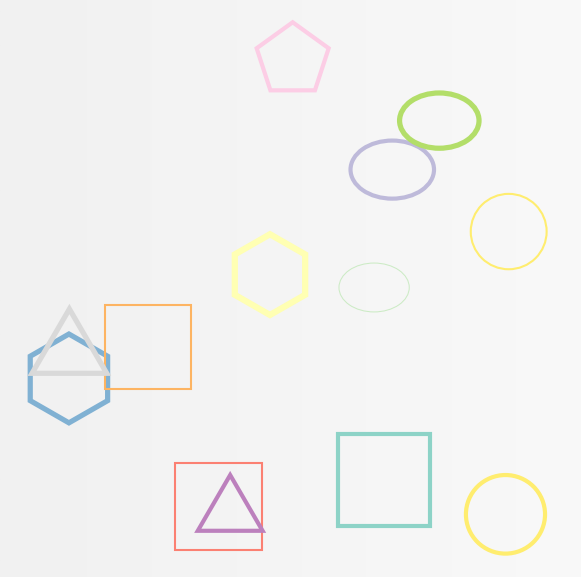[{"shape": "square", "thickness": 2, "radius": 0.4, "center": [0.661, 0.168]}, {"shape": "hexagon", "thickness": 3, "radius": 0.35, "center": [0.464, 0.524]}, {"shape": "oval", "thickness": 2, "radius": 0.36, "center": [0.675, 0.705]}, {"shape": "square", "thickness": 1, "radius": 0.38, "center": [0.376, 0.122]}, {"shape": "hexagon", "thickness": 2.5, "radius": 0.38, "center": [0.119, 0.344]}, {"shape": "square", "thickness": 1, "radius": 0.37, "center": [0.255, 0.398]}, {"shape": "oval", "thickness": 2.5, "radius": 0.34, "center": [0.756, 0.79]}, {"shape": "pentagon", "thickness": 2, "radius": 0.33, "center": [0.504, 0.895]}, {"shape": "triangle", "thickness": 2.5, "radius": 0.37, "center": [0.119, 0.39]}, {"shape": "triangle", "thickness": 2, "radius": 0.32, "center": [0.396, 0.112]}, {"shape": "oval", "thickness": 0.5, "radius": 0.3, "center": [0.644, 0.501]}, {"shape": "circle", "thickness": 1, "radius": 0.33, "center": [0.875, 0.598]}, {"shape": "circle", "thickness": 2, "radius": 0.34, "center": [0.87, 0.109]}]